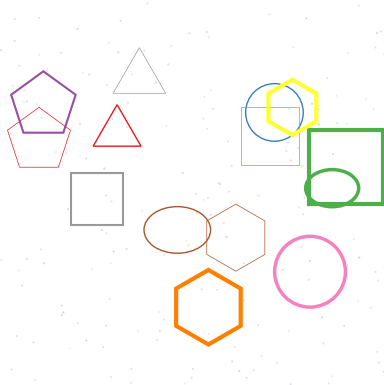[{"shape": "pentagon", "thickness": 0.5, "radius": 0.43, "center": [0.101, 0.635]}, {"shape": "triangle", "thickness": 1, "radius": 0.36, "center": [0.304, 0.656]}, {"shape": "circle", "thickness": 1, "radius": 0.37, "center": [0.713, 0.708]}, {"shape": "square", "thickness": 3, "radius": 0.48, "center": [0.899, 0.566]}, {"shape": "oval", "thickness": 2.5, "radius": 0.34, "center": [0.863, 0.511]}, {"shape": "pentagon", "thickness": 1.5, "radius": 0.44, "center": [0.113, 0.727]}, {"shape": "hexagon", "thickness": 3, "radius": 0.48, "center": [0.541, 0.202]}, {"shape": "square", "thickness": 0.5, "radius": 0.38, "center": [0.7, 0.647]}, {"shape": "hexagon", "thickness": 3, "radius": 0.36, "center": [0.759, 0.721]}, {"shape": "oval", "thickness": 1, "radius": 0.43, "center": [0.461, 0.403]}, {"shape": "hexagon", "thickness": 0.5, "radius": 0.44, "center": [0.613, 0.383]}, {"shape": "circle", "thickness": 2.5, "radius": 0.46, "center": [0.805, 0.294]}, {"shape": "triangle", "thickness": 0.5, "radius": 0.39, "center": [0.362, 0.797]}, {"shape": "square", "thickness": 1.5, "radius": 0.34, "center": [0.251, 0.483]}]